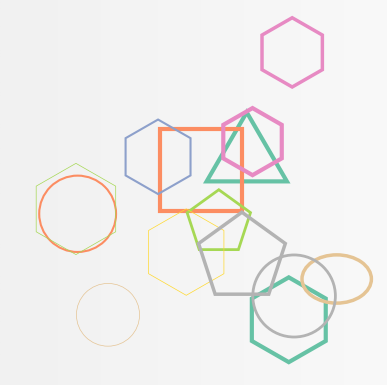[{"shape": "hexagon", "thickness": 3, "radius": 0.55, "center": [0.745, 0.169]}, {"shape": "triangle", "thickness": 3, "radius": 0.6, "center": [0.637, 0.589]}, {"shape": "circle", "thickness": 1.5, "radius": 0.5, "center": [0.2, 0.445]}, {"shape": "square", "thickness": 3, "radius": 0.53, "center": [0.519, 0.559]}, {"shape": "hexagon", "thickness": 1.5, "radius": 0.48, "center": [0.408, 0.593]}, {"shape": "hexagon", "thickness": 3, "radius": 0.44, "center": [0.652, 0.632]}, {"shape": "hexagon", "thickness": 2.5, "radius": 0.45, "center": [0.754, 0.864]}, {"shape": "hexagon", "thickness": 0.5, "radius": 0.59, "center": [0.196, 0.457]}, {"shape": "pentagon", "thickness": 2, "radius": 0.43, "center": [0.565, 0.421]}, {"shape": "hexagon", "thickness": 0.5, "radius": 0.56, "center": [0.481, 0.345]}, {"shape": "oval", "thickness": 2.5, "radius": 0.45, "center": [0.869, 0.275]}, {"shape": "circle", "thickness": 0.5, "radius": 0.41, "center": [0.279, 0.182]}, {"shape": "pentagon", "thickness": 2.5, "radius": 0.59, "center": [0.624, 0.331]}, {"shape": "circle", "thickness": 2, "radius": 0.53, "center": [0.759, 0.231]}]